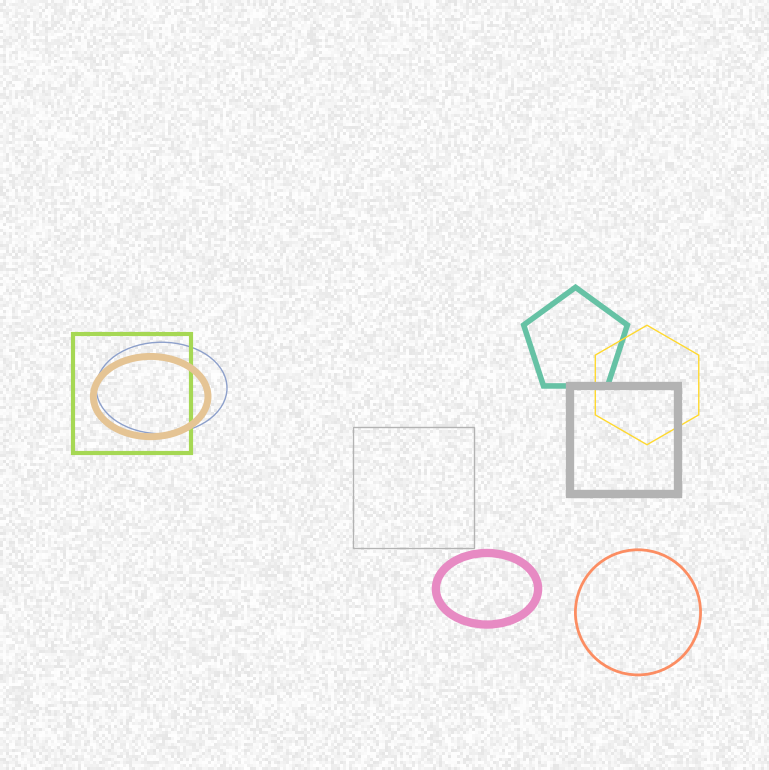[{"shape": "pentagon", "thickness": 2, "radius": 0.35, "center": [0.747, 0.556]}, {"shape": "circle", "thickness": 1, "radius": 0.41, "center": [0.829, 0.205]}, {"shape": "oval", "thickness": 0.5, "radius": 0.42, "center": [0.21, 0.496]}, {"shape": "oval", "thickness": 3, "radius": 0.33, "center": [0.632, 0.235]}, {"shape": "square", "thickness": 1.5, "radius": 0.38, "center": [0.171, 0.489]}, {"shape": "hexagon", "thickness": 0.5, "radius": 0.39, "center": [0.84, 0.5]}, {"shape": "oval", "thickness": 2.5, "radius": 0.37, "center": [0.196, 0.485]}, {"shape": "square", "thickness": 0.5, "radius": 0.39, "center": [0.537, 0.367]}, {"shape": "square", "thickness": 3, "radius": 0.35, "center": [0.811, 0.428]}]